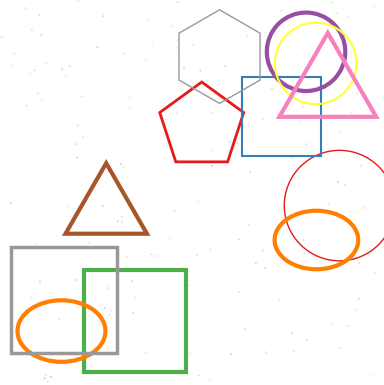[{"shape": "pentagon", "thickness": 2, "radius": 0.57, "center": [0.524, 0.672]}, {"shape": "circle", "thickness": 1, "radius": 0.72, "center": [0.882, 0.466]}, {"shape": "square", "thickness": 1.5, "radius": 0.51, "center": [0.731, 0.698]}, {"shape": "square", "thickness": 3, "radius": 0.66, "center": [0.351, 0.165]}, {"shape": "circle", "thickness": 3, "radius": 0.51, "center": [0.795, 0.865]}, {"shape": "oval", "thickness": 3, "radius": 0.57, "center": [0.16, 0.14]}, {"shape": "oval", "thickness": 3, "radius": 0.54, "center": [0.822, 0.377]}, {"shape": "circle", "thickness": 1.5, "radius": 0.53, "center": [0.82, 0.835]}, {"shape": "triangle", "thickness": 3, "radius": 0.61, "center": [0.276, 0.454]}, {"shape": "triangle", "thickness": 3, "radius": 0.73, "center": [0.851, 0.769]}, {"shape": "square", "thickness": 2.5, "radius": 0.69, "center": [0.166, 0.22]}, {"shape": "hexagon", "thickness": 1, "radius": 0.61, "center": [0.57, 0.853]}]